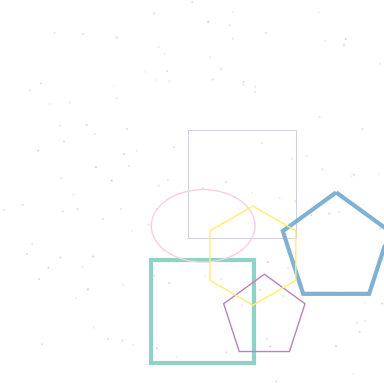[{"shape": "square", "thickness": 3, "radius": 0.67, "center": [0.526, 0.192]}, {"shape": "square", "thickness": 0.5, "radius": 0.7, "center": [0.628, 0.522]}, {"shape": "pentagon", "thickness": 3, "radius": 0.73, "center": [0.873, 0.355]}, {"shape": "oval", "thickness": 1, "radius": 0.67, "center": [0.528, 0.413]}, {"shape": "pentagon", "thickness": 1, "radius": 0.55, "center": [0.687, 0.177]}, {"shape": "hexagon", "thickness": 1, "radius": 0.64, "center": [0.657, 0.336]}]